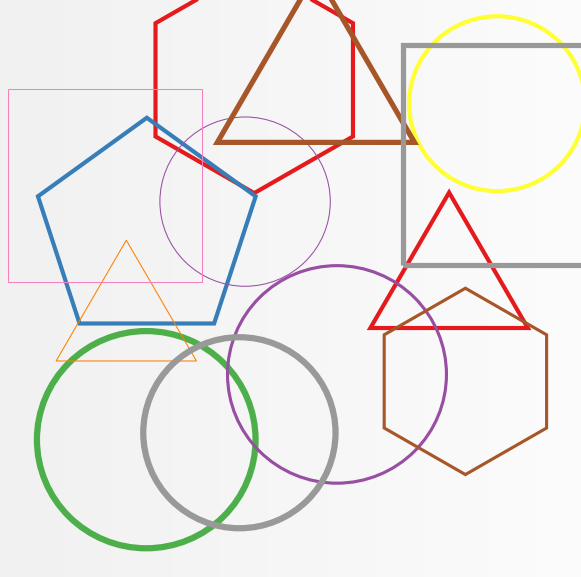[{"shape": "triangle", "thickness": 2, "radius": 0.78, "center": [0.773, 0.509]}, {"shape": "hexagon", "thickness": 2, "radius": 0.98, "center": [0.437, 0.861]}, {"shape": "pentagon", "thickness": 2, "radius": 0.98, "center": [0.253, 0.598]}, {"shape": "circle", "thickness": 3, "radius": 0.94, "center": [0.252, 0.238]}, {"shape": "circle", "thickness": 1.5, "radius": 0.94, "center": [0.58, 0.351]}, {"shape": "circle", "thickness": 0.5, "radius": 0.73, "center": [0.422, 0.65]}, {"shape": "triangle", "thickness": 0.5, "radius": 0.7, "center": [0.217, 0.444]}, {"shape": "circle", "thickness": 2, "radius": 0.76, "center": [0.855, 0.82]}, {"shape": "triangle", "thickness": 2.5, "radius": 0.98, "center": [0.544, 0.85]}, {"shape": "hexagon", "thickness": 1.5, "radius": 0.81, "center": [0.801, 0.339]}, {"shape": "square", "thickness": 0.5, "radius": 0.83, "center": [0.18, 0.678]}, {"shape": "circle", "thickness": 3, "radius": 0.83, "center": [0.412, 0.25]}, {"shape": "square", "thickness": 2.5, "radius": 0.95, "center": [0.884, 0.731]}]